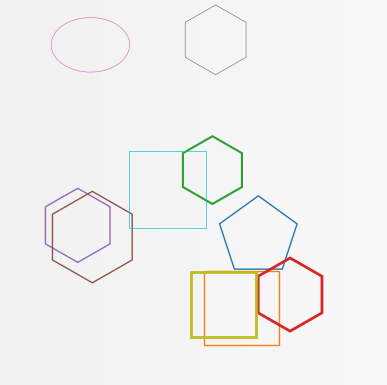[{"shape": "pentagon", "thickness": 1, "radius": 0.53, "center": [0.667, 0.386]}, {"shape": "square", "thickness": 1, "radius": 0.48, "center": [0.623, 0.2]}, {"shape": "hexagon", "thickness": 1.5, "radius": 0.44, "center": [0.548, 0.558]}, {"shape": "hexagon", "thickness": 2, "radius": 0.48, "center": [0.749, 0.235]}, {"shape": "hexagon", "thickness": 1, "radius": 0.48, "center": [0.201, 0.415]}, {"shape": "hexagon", "thickness": 1, "radius": 0.59, "center": [0.238, 0.384]}, {"shape": "oval", "thickness": 0.5, "radius": 0.51, "center": [0.233, 0.884]}, {"shape": "hexagon", "thickness": 0.5, "radius": 0.45, "center": [0.556, 0.897]}, {"shape": "square", "thickness": 2, "radius": 0.42, "center": [0.576, 0.208]}, {"shape": "square", "thickness": 0.5, "radius": 0.5, "center": [0.433, 0.508]}]